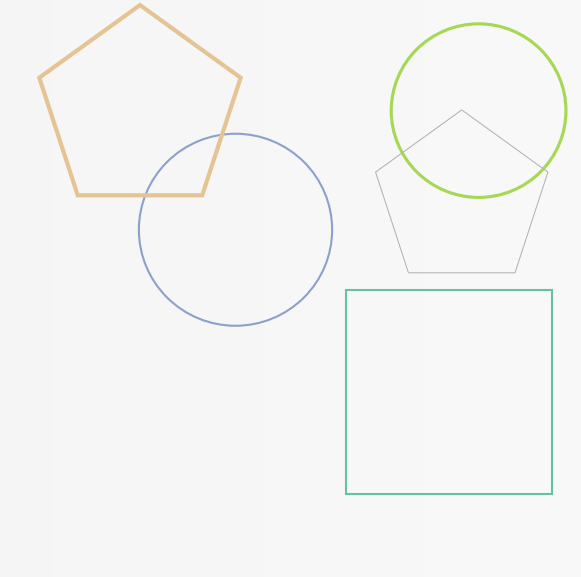[{"shape": "square", "thickness": 1, "radius": 0.89, "center": [0.772, 0.321]}, {"shape": "circle", "thickness": 1, "radius": 0.83, "center": [0.405, 0.601]}, {"shape": "circle", "thickness": 1.5, "radius": 0.75, "center": [0.823, 0.808]}, {"shape": "pentagon", "thickness": 2, "radius": 0.91, "center": [0.241, 0.808]}, {"shape": "pentagon", "thickness": 0.5, "radius": 0.78, "center": [0.794, 0.653]}]